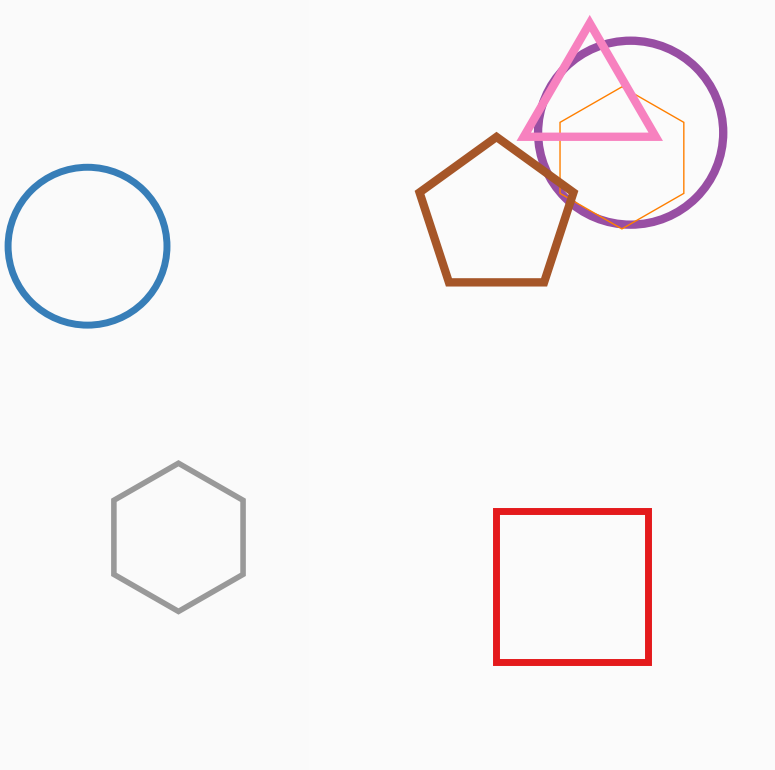[{"shape": "square", "thickness": 2.5, "radius": 0.49, "center": [0.738, 0.238]}, {"shape": "circle", "thickness": 2.5, "radius": 0.51, "center": [0.113, 0.68]}, {"shape": "circle", "thickness": 3, "radius": 0.6, "center": [0.814, 0.828]}, {"shape": "hexagon", "thickness": 0.5, "radius": 0.46, "center": [0.802, 0.795]}, {"shape": "pentagon", "thickness": 3, "radius": 0.52, "center": [0.641, 0.718]}, {"shape": "triangle", "thickness": 3, "radius": 0.49, "center": [0.761, 0.872]}, {"shape": "hexagon", "thickness": 2, "radius": 0.48, "center": [0.23, 0.302]}]